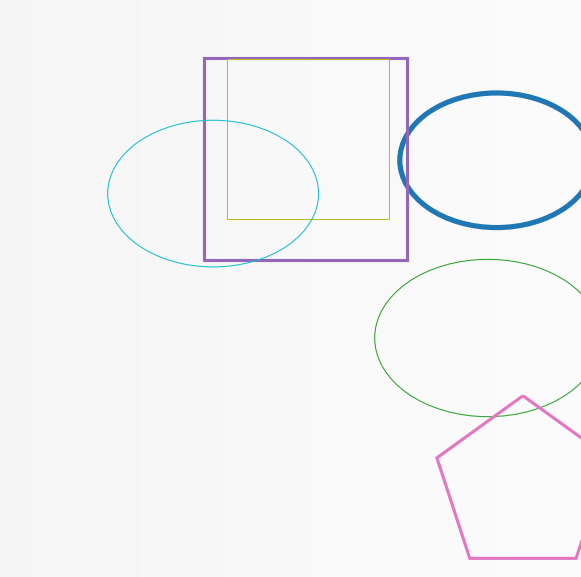[{"shape": "oval", "thickness": 2.5, "radius": 0.83, "center": [0.854, 0.722]}, {"shape": "oval", "thickness": 0.5, "radius": 0.97, "center": [0.839, 0.414]}, {"shape": "square", "thickness": 1.5, "radius": 0.87, "center": [0.526, 0.724]}, {"shape": "pentagon", "thickness": 1.5, "radius": 0.78, "center": [0.9, 0.158]}, {"shape": "square", "thickness": 0.5, "radius": 0.69, "center": [0.53, 0.759]}, {"shape": "oval", "thickness": 0.5, "radius": 0.91, "center": [0.367, 0.664]}]